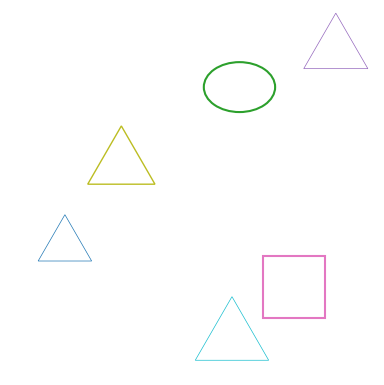[{"shape": "triangle", "thickness": 0.5, "radius": 0.4, "center": [0.169, 0.362]}, {"shape": "oval", "thickness": 1.5, "radius": 0.46, "center": [0.622, 0.774]}, {"shape": "triangle", "thickness": 0.5, "radius": 0.48, "center": [0.872, 0.87]}, {"shape": "square", "thickness": 1.5, "radius": 0.4, "center": [0.763, 0.255]}, {"shape": "triangle", "thickness": 1, "radius": 0.5, "center": [0.315, 0.572]}, {"shape": "triangle", "thickness": 0.5, "radius": 0.55, "center": [0.603, 0.119]}]